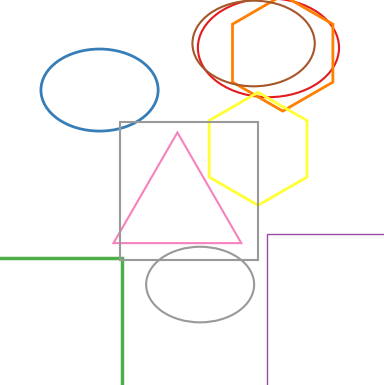[{"shape": "oval", "thickness": 1.5, "radius": 0.92, "center": [0.697, 0.876]}, {"shape": "oval", "thickness": 2, "radius": 0.76, "center": [0.259, 0.766]}, {"shape": "square", "thickness": 2.5, "radius": 0.94, "center": [0.128, 0.143]}, {"shape": "square", "thickness": 1, "radius": 0.99, "center": [0.891, 0.195]}, {"shape": "hexagon", "thickness": 2, "radius": 0.75, "center": [0.734, 0.862]}, {"shape": "hexagon", "thickness": 2, "radius": 0.73, "center": [0.67, 0.613]}, {"shape": "oval", "thickness": 1.5, "radius": 0.79, "center": [0.659, 0.887]}, {"shape": "triangle", "thickness": 1.5, "radius": 0.96, "center": [0.461, 0.464]}, {"shape": "oval", "thickness": 1.5, "radius": 0.7, "center": [0.52, 0.261]}, {"shape": "square", "thickness": 1.5, "radius": 0.89, "center": [0.49, 0.504]}]